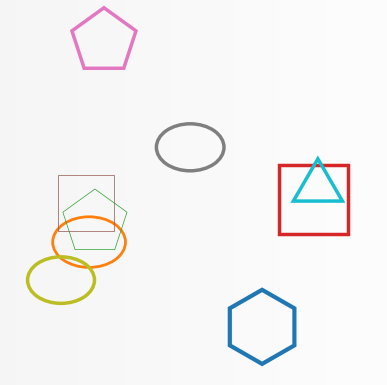[{"shape": "hexagon", "thickness": 3, "radius": 0.48, "center": [0.676, 0.151]}, {"shape": "oval", "thickness": 2, "radius": 0.47, "center": [0.23, 0.371]}, {"shape": "pentagon", "thickness": 0.5, "radius": 0.44, "center": [0.245, 0.422]}, {"shape": "square", "thickness": 2.5, "radius": 0.45, "center": [0.809, 0.481]}, {"shape": "square", "thickness": 0.5, "radius": 0.36, "center": [0.223, 0.472]}, {"shape": "pentagon", "thickness": 2.5, "radius": 0.43, "center": [0.268, 0.893]}, {"shape": "oval", "thickness": 2.5, "radius": 0.44, "center": [0.491, 0.617]}, {"shape": "oval", "thickness": 2.5, "radius": 0.43, "center": [0.157, 0.272]}, {"shape": "triangle", "thickness": 2.5, "radius": 0.37, "center": [0.82, 0.514]}]